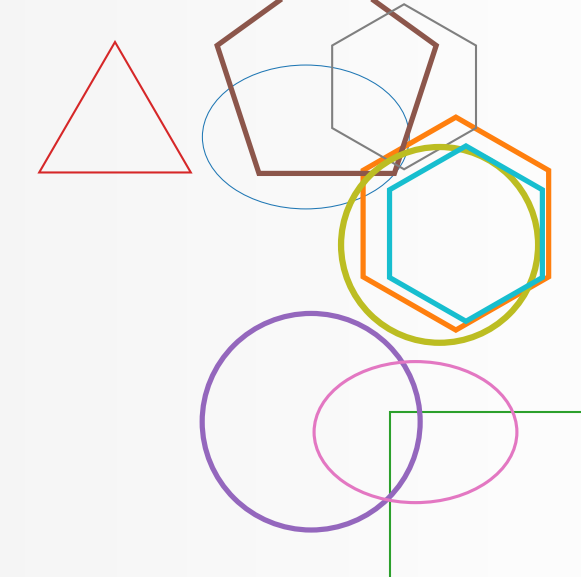[{"shape": "oval", "thickness": 0.5, "radius": 0.89, "center": [0.526, 0.762]}, {"shape": "hexagon", "thickness": 2.5, "radius": 0.92, "center": [0.784, 0.612]}, {"shape": "square", "thickness": 1, "radius": 0.9, "center": [0.851, 0.105]}, {"shape": "triangle", "thickness": 1, "radius": 0.75, "center": [0.198, 0.776]}, {"shape": "circle", "thickness": 2.5, "radius": 0.94, "center": [0.535, 0.269]}, {"shape": "pentagon", "thickness": 2.5, "radius": 0.99, "center": [0.562, 0.859]}, {"shape": "oval", "thickness": 1.5, "radius": 0.87, "center": [0.715, 0.251]}, {"shape": "hexagon", "thickness": 1, "radius": 0.71, "center": [0.695, 0.849]}, {"shape": "circle", "thickness": 3, "radius": 0.85, "center": [0.756, 0.575]}, {"shape": "hexagon", "thickness": 2.5, "radius": 0.76, "center": [0.802, 0.595]}]